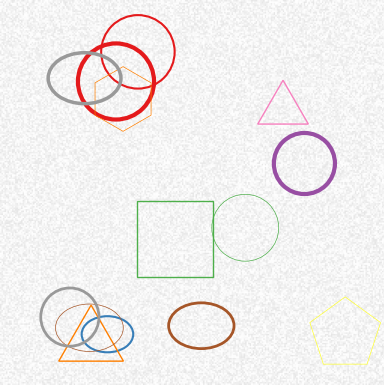[{"shape": "circle", "thickness": 1.5, "radius": 0.48, "center": [0.358, 0.865]}, {"shape": "circle", "thickness": 3, "radius": 0.49, "center": [0.301, 0.788]}, {"shape": "oval", "thickness": 1.5, "radius": 0.33, "center": [0.279, 0.132]}, {"shape": "square", "thickness": 1, "radius": 0.49, "center": [0.454, 0.379]}, {"shape": "circle", "thickness": 0.5, "radius": 0.43, "center": [0.637, 0.408]}, {"shape": "circle", "thickness": 3, "radius": 0.4, "center": [0.791, 0.575]}, {"shape": "triangle", "thickness": 1, "radius": 0.49, "center": [0.237, 0.11]}, {"shape": "hexagon", "thickness": 0.5, "radius": 0.42, "center": [0.32, 0.743]}, {"shape": "pentagon", "thickness": 0.5, "radius": 0.48, "center": [0.897, 0.132]}, {"shape": "oval", "thickness": 2, "radius": 0.42, "center": [0.523, 0.154]}, {"shape": "oval", "thickness": 0.5, "radius": 0.44, "center": [0.232, 0.149]}, {"shape": "triangle", "thickness": 1, "radius": 0.38, "center": [0.735, 0.716]}, {"shape": "circle", "thickness": 2, "radius": 0.38, "center": [0.181, 0.176]}, {"shape": "oval", "thickness": 2.5, "radius": 0.47, "center": [0.22, 0.797]}]